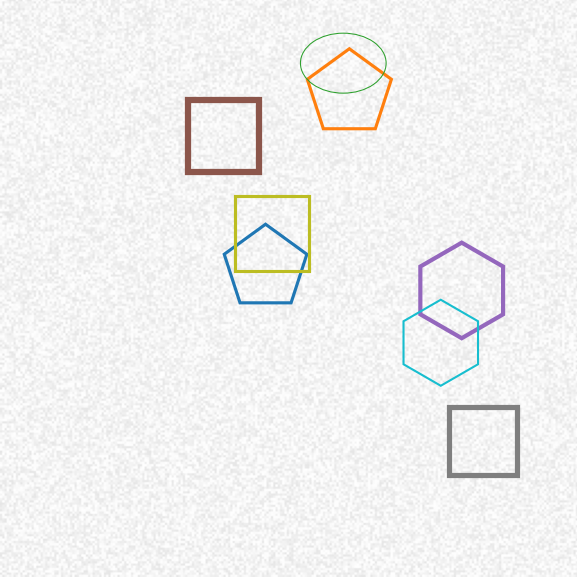[{"shape": "pentagon", "thickness": 1.5, "radius": 0.38, "center": [0.46, 0.536]}, {"shape": "pentagon", "thickness": 1.5, "radius": 0.38, "center": [0.605, 0.838]}, {"shape": "oval", "thickness": 0.5, "radius": 0.37, "center": [0.594, 0.89]}, {"shape": "hexagon", "thickness": 2, "radius": 0.41, "center": [0.8, 0.496]}, {"shape": "square", "thickness": 3, "radius": 0.31, "center": [0.387, 0.764]}, {"shape": "square", "thickness": 2.5, "radius": 0.29, "center": [0.837, 0.236]}, {"shape": "square", "thickness": 1.5, "radius": 0.32, "center": [0.471, 0.595]}, {"shape": "hexagon", "thickness": 1, "radius": 0.37, "center": [0.763, 0.406]}]